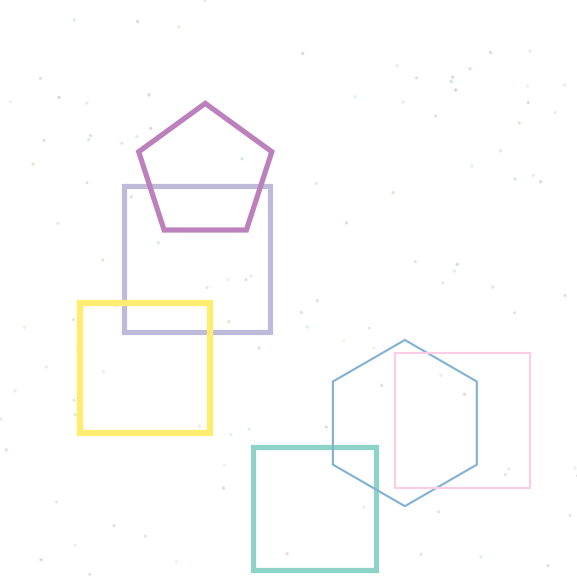[{"shape": "square", "thickness": 2.5, "radius": 0.53, "center": [0.544, 0.119]}, {"shape": "square", "thickness": 2.5, "radius": 0.63, "center": [0.341, 0.55]}, {"shape": "hexagon", "thickness": 1, "radius": 0.72, "center": [0.701, 0.267]}, {"shape": "square", "thickness": 1, "radius": 0.58, "center": [0.8, 0.272]}, {"shape": "pentagon", "thickness": 2.5, "radius": 0.61, "center": [0.355, 0.699]}, {"shape": "square", "thickness": 3, "radius": 0.56, "center": [0.251, 0.363]}]